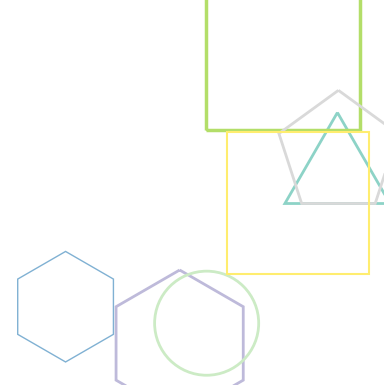[{"shape": "triangle", "thickness": 2, "radius": 0.79, "center": [0.876, 0.55]}, {"shape": "hexagon", "thickness": 2, "radius": 0.95, "center": [0.467, 0.108]}, {"shape": "hexagon", "thickness": 1, "radius": 0.72, "center": [0.17, 0.203]}, {"shape": "square", "thickness": 2.5, "radius": 1.0, "center": [0.736, 0.861]}, {"shape": "pentagon", "thickness": 2, "radius": 0.81, "center": [0.879, 0.603]}, {"shape": "circle", "thickness": 2, "radius": 0.68, "center": [0.537, 0.161]}, {"shape": "square", "thickness": 1.5, "radius": 0.92, "center": [0.774, 0.473]}]